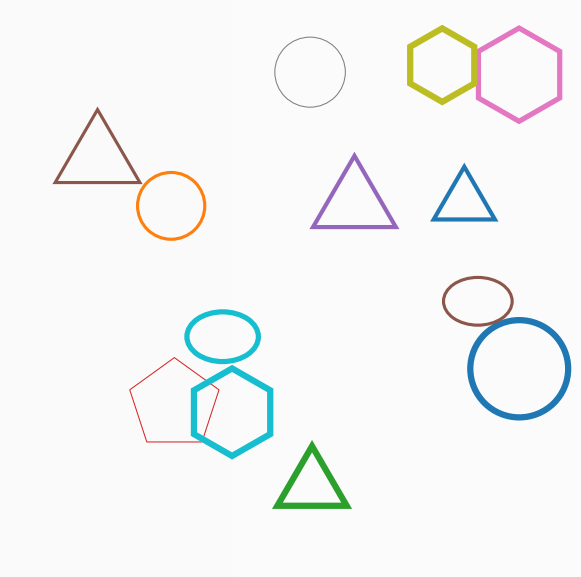[{"shape": "circle", "thickness": 3, "radius": 0.42, "center": [0.893, 0.361]}, {"shape": "triangle", "thickness": 2, "radius": 0.3, "center": [0.799, 0.65]}, {"shape": "circle", "thickness": 1.5, "radius": 0.29, "center": [0.294, 0.643]}, {"shape": "triangle", "thickness": 3, "radius": 0.34, "center": [0.537, 0.158]}, {"shape": "pentagon", "thickness": 0.5, "radius": 0.4, "center": [0.3, 0.299]}, {"shape": "triangle", "thickness": 2, "radius": 0.41, "center": [0.61, 0.647]}, {"shape": "triangle", "thickness": 1.5, "radius": 0.42, "center": [0.168, 0.725]}, {"shape": "oval", "thickness": 1.5, "radius": 0.3, "center": [0.822, 0.477]}, {"shape": "hexagon", "thickness": 2.5, "radius": 0.4, "center": [0.893, 0.87]}, {"shape": "circle", "thickness": 0.5, "radius": 0.3, "center": [0.533, 0.874]}, {"shape": "hexagon", "thickness": 3, "radius": 0.32, "center": [0.761, 0.886]}, {"shape": "hexagon", "thickness": 3, "radius": 0.38, "center": [0.399, 0.285]}, {"shape": "oval", "thickness": 2.5, "radius": 0.31, "center": [0.383, 0.416]}]